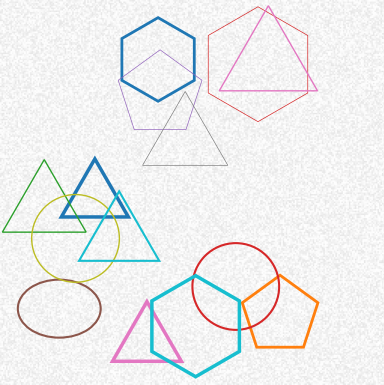[{"shape": "triangle", "thickness": 2.5, "radius": 0.5, "center": [0.246, 0.487]}, {"shape": "hexagon", "thickness": 2, "radius": 0.54, "center": [0.411, 0.846]}, {"shape": "pentagon", "thickness": 2, "radius": 0.52, "center": [0.728, 0.182]}, {"shape": "triangle", "thickness": 1, "radius": 0.63, "center": [0.115, 0.46]}, {"shape": "hexagon", "thickness": 0.5, "radius": 0.75, "center": [0.67, 0.833]}, {"shape": "circle", "thickness": 1.5, "radius": 0.56, "center": [0.612, 0.256]}, {"shape": "pentagon", "thickness": 0.5, "radius": 0.57, "center": [0.416, 0.756]}, {"shape": "oval", "thickness": 1.5, "radius": 0.54, "center": [0.154, 0.198]}, {"shape": "triangle", "thickness": 2.5, "radius": 0.52, "center": [0.382, 0.113]}, {"shape": "triangle", "thickness": 1, "radius": 0.74, "center": [0.697, 0.838]}, {"shape": "triangle", "thickness": 0.5, "radius": 0.64, "center": [0.481, 0.635]}, {"shape": "circle", "thickness": 1, "radius": 0.57, "center": [0.196, 0.381]}, {"shape": "triangle", "thickness": 1.5, "radius": 0.6, "center": [0.309, 0.383]}, {"shape": "hexagon", "thickness": 2.5, "radius": 0.66, "center": [0.508, 0.153]}]